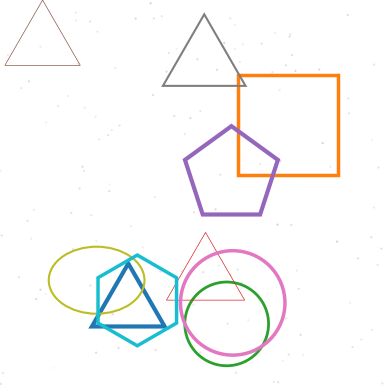[{"shape": "triangle", "thickness": 3, "radius": 0.55, "center": [0.333, 0.207]}, {"shape": "square", "thickness": 2.5, "radius": 0.65, "center": [0.749, 0.675]}, {"shape": "circle", "thickness": 2, "radius": 0.54, "center": [0.589, 0.159]}, {"shape": "triangle", "thickness": 0.5, "radius": 0.59, "center": [0.534, 0.279]}, {"shape": "pentagon", "thickness": 3, "radius": 0.63, "center": [0.601, 0.545]}, {"shape": "triangle", "thickness": 0.5, "radius": 0.57, "center": [0.111, 0.887]}, {"shape": "circle", "thickness": 2.5, "radius": 0.68, "center": [0.605, 0.213]}, {"shape": "triangle", "thickness": 1.5, "radius": 0.62, "center": [0.53, 0.839]}, {"shape": "oval", "thickness": 1.5, "radius": 0.62, "center": [0.251, 0.272]}, {"shape": "hexagon", "thickness": 2.5, "radius": 0.59, "center": [0.357, 0.22]}]